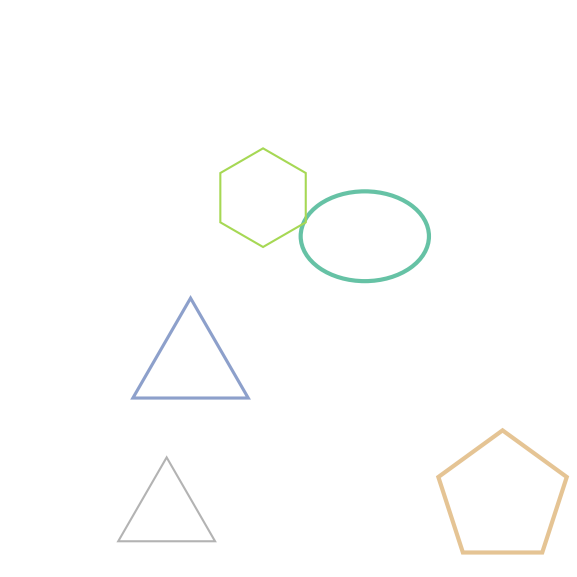[{"shape": "oval", "thickness": 2, "radius": 0.56, "center": [0.632, 0.59]}, {"shape": "triangle", "thickness": 1.5, "radius": 0.58, "center": [0.33, 0.368]}, {"shape": "hexagon", "thickness": 1, "radius": 0.43, "center": [0.455, 0.657]}, {"shape": "pentagon", "thickness": 2, "radius": 0.58, "center": [0.87, 0.137]}, {"shape": "triangle", "thickness": 1, "radius": 0.48, "center": [0.289, 0.11]}]